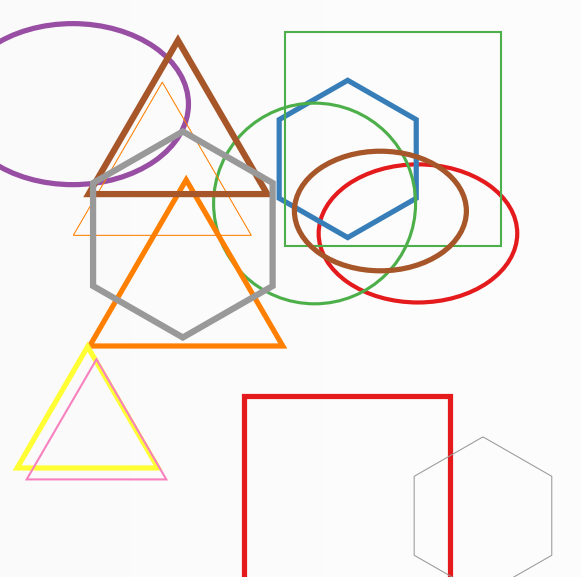[{"shape": "square", "thickness": 2.5, "radius": 0.89, "center": [0.596, 0.137]}, {"shape": "oval", "thickness": 2, "radius": 0.85, "center": [0.719, 0.595]}, {"shape": "hexagon", "thickness": 2.5, "radius": 0.68, "center": [0.598, 0.724]}, {"shape": "circle", "thickness": 1.5, "radius": 0.87, "center": [0.541, 0.647]}, {"shape": "square", "thickness": 1, "radius": 0.93, "center": [0.676, 0.758]}, {"shape": "oval", "thickness": 2.5, "radius": 1.0, "center": [0.125, 0.819]}, {"shape": "triangle", "thickness": 2.5, "radius": 0.96, "center": [0.32, 0.496]}, {"shape": "triangle", "thickness": 0.5, "radius": 0.88, "center": [0.279, 0.68]}, {"shape": "triangle", "thickness": 2.5, "radius": 0.7, "center": [0.151, 0.259]}, {"shape": "triangle", "thickness": 3, "radius": 0.89, "center": [0.306, 0.752]}, {"shape": "oval", "thickness": 2.5, "radius": 0.74, "center": [0.654, 0.634]}, {"shape": "triangle", "thickness": 1, "radius": 0.69, "center": [0.166, 0.238]}, {"shape": "hexagon", "thickness": 0.5, "radius": 0.68, "center": [0.831, 0.106]}, {"shape": "hexagon", "thickness": 3, "radius": 0.89, "center": [0.315, 0.593]}]